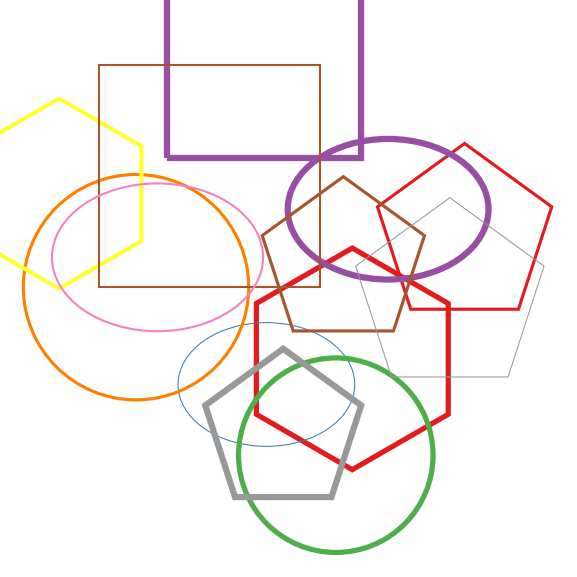[{"shape": "pentagon", "thickness": 1.5, "radius": 0.79, "center": [0.805, 0.592]}, {"shape": "hexagon", "thickness": 2.5, "radius": 0.96, "center": [0.61, 0.378]}, {"shape": "oval", "thickness": 0.5, "radius": 0.76, "center": [0.461, 0.333]}, {"shape": "circle", "thickness": 2.5, "radius": 0.84, "center": [0.581, 0.211]}, {"shape": "oval", "thickness": 3, "radius": 0.87, "center": [0.672, 0.637]}, {"shape": "square", "thickness": 3, "radius": 0.84, "center": [0.457, 0.894]}, {"shape": "circle", "thickness": 1.5, "radius": 0.98, "center": [0.236, 0.502]}, {"shape": "hexagon", "thickness": 2, "radius": 0.82, "center": [0.102, 0.664]}, {"shape": "pentagon", "thickness": 1.5, "radius": 0.74, "center": [0.595, 0.546]}, {"shape": "square", "thickness": 1, "radius": 0.96, "center": [0.362, 0.694]}, {"shape": "oval", "thickness": 1, "radius": 0.91, "center": [0.273, 0.554]}, {"shape": "pentagon", "thickness": 3, "radius": 0.71, "center": [0.49, 0.253]}, {"shape": "pentagon", "thickness": 0.5, "radius": 0.86, "center": [0.779, 0.485]}]